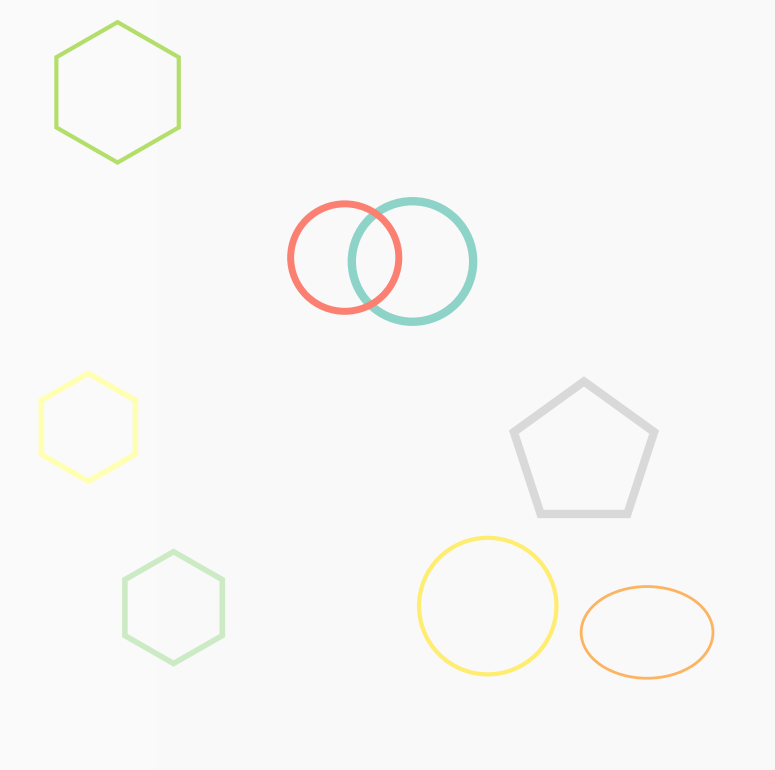[{"shape": "circle", "thickness": 3, "radius": 0.39, "center": [0.532, 0.66]}, {"shape": "hexagon", "thickness": 2, "radius": 0.35, "center": [0.114, 0.445]}, {"shape": "circle", "thickness": 2.5, "radius": 0.35, "center": [0.445, 0.665]}, {"shape": "oval", "thickness": 1, "radius": 0.43, "center": [0.835, 0.179]}, {"shape": "hexagon", "thickness": 1.5, "radius": 0.46, "center": [0.152, 0.88]}, {"shape": "pentagon", "thickness": 3, "radius": 0.48, "center": [0.754, 0.409]}, {"shape": "hexagon", "thickness": 2, "radius": 0.36, "center": [0.224, 0.211]}, {"shape": "circle", "thickness": 1.5, "radius": 0.44, "center": [0.629, 0.213]}]